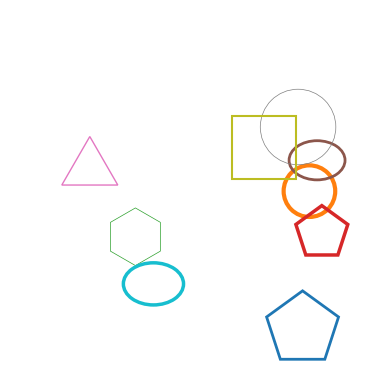[{"shape": "pentagon", "thickness": 2, "radius": 0.49, "center": [0.786, 0.146]}, {"shape": "circle", "thickness": 3, "radius": 0.34, "center": [0.804, 0.503]}, {"shape": "hexagon", "thickness": 0.5, "radius": 0.37, "center": [0.352, 0.385]}, {"shape": "pentagon", "thickness": 2.5, "radius": 0.35, "center": [0.836, 0.395]}, {"shape": "oval", "thickness": 2, "radius": 0.36, "center": [0.824, 0.584]}, {"shape": "triangle", "thickness": 1, "radius": 0.42, "center": [0.233, 0.561]}, {"shape": "circle", "thickness": 0.5, "radius": 0.49, "center": [0.774, 0.67]}, {"shape": "square", "thickness": 1.5, "radius": 0.41, "center": [0.686, 0.617]}, {"shape": "oval", "thickness": 2.5, "radius": 0.39, "center": [0.399, 0.263]}]